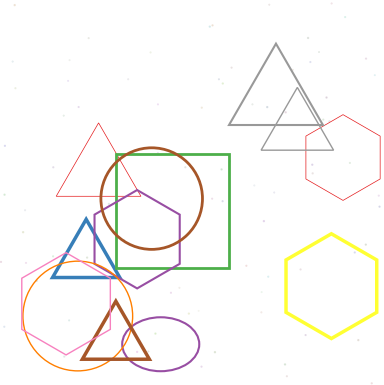[{"shape": "hexagon", "thickness": 0.5, "radius": 0.56, "center": [0.891, 0.591]}, {"shape": "triangle", "thickness": 0.5, "radius": 0.64, "center": [0.256, 0.554]}, {"shape": "triangle", "thickness": 2.5, "radius": 0.5, "center": [0.224, 0.33]}, {"shape": "square", "thickness": 2, "radius": 0.74, "center": [0.448, 0.452]}, {"shape": "oval", "thickness": 1.5, "radius": 0.5, "center": [0.417, 0.106]}, {"shape": "hexagon", "thickness": 1.5, "radius": 0.64, "center": [0.356, 0.379]}, {"shape": "circle", "thickness": 1, "radius": 0.71, "center": [0.202, 0.179]}, {"shape": "hexagon", "thickness": 2.5, "radius": 0.68, "center": [0.861, 0.257]}, {"shape": "triangle", "thickness": 2.5, "radius": 0.5, "center": [0.301, 0.117]}, {"shape": "circle", "thickness": 2, "radius": 0.66, "center": [0.394, 0.484]}, {"shape": "hexagon", "thickness": 1, "radius": 0.66, "center": [0.172, 0.211]}, {"shape": "triangle", "thickness": 1, "radius": 0.54, "center": [0.772, 0.664]}, {"shape": "triangle", "thickness": 1.5, "radius": 0.7, "center": [0.717, 0.746]}]